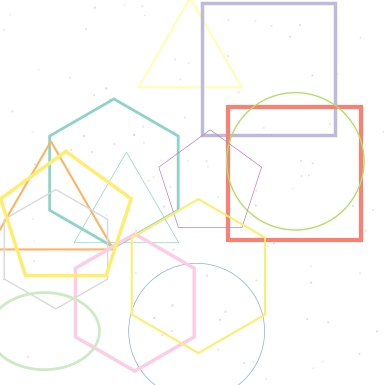[{"shape": "hexagon", "thickness": 2, "radius": 0.96, "center": [0.296, 0.55]}, {"shape": "triangle", "thickness": 0.5, "radius": 0.79, "center": [0.328, 0.448]}, {"shape": "triangle", "thickness": 1.5, "radius": 0.77, "center": [0.494, 0.851]}, {"shape": "square", "thickness": 2.5, "radius": 0.86, "center": [0.698, 0.82]}, {"shape": "square", "thickness": 3, "radius": 0.86, "center": [0.765, 0.548]}, {"shape": "circle", "thickness": 0.5, "radius": 0.88, "center": [0.511, 0.14]}, {"shape": "triangle", "thickness": 1.5, "radius": 0.94, "center": [0.132, 0.446]}, {"shape": "circle", "thickness": 1, "radius": 0.89, "center": [0.767, 0.581]}, {"shape": "hexagon", "thickness": 2.5, "radius": 0.89, "center": [0.35, 0.214]}, {"shape": "hexagon", "thickness": 1, "radius": 0.78, "center": [0.145, 0.353]}, {"shape": "pentagon", "thickness": 0.5, "radius": 0.7, "center": [0.546, 0.522]}, {"shape": "oval", "thickness": 2, "radius": 0.71, "center": [0.115, 0.14]}, {"shape": "hexagon", "thickness": 1.5, "radius": 1.0, "center": [0.515, 0.283]}, {"shape": "pentagon", "thickness": 2.5, "radius": 0.89, "center": [0.171, 0.429]}]